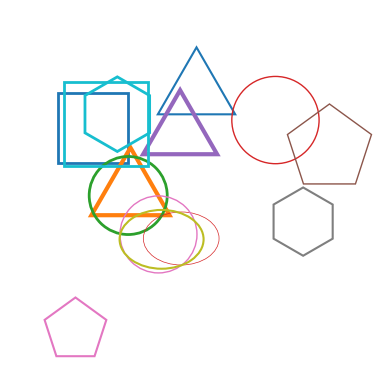[{"shape": "square", "thickness": 2, "radius": 0.46, "center": [0.241, 0.668]}, {"shape": "triangle", "thickness": 1.5, "radius": 0.58, "center": [0.51, 0.761]}, {"shape": "triangle", "thickness": 3, "radius": 0.58, "center": [0.339, 0.5]}, {"shape": "circle", "thickness": 2, "radius": 0.51, "center": [0.333, 0.492]}, {"shape": "circle", "thickness": 1, "radius": 0.57, "center": [0.715, 0.688]}, {"shape": "oval", "thickness": 0.5, "radius": 0.49, "center": [0.471, 0.381]}, {"shape": "triangle", "thickness": 3, "radius": 0.55, "center": [0.468, 0.655]}, {"shape": "pentagon", "thickness": 1, "radius": 0.57, "center": [0.856, 0.615]}, {"shape": "pentagon", "thickness": 1.5, "radius": 0.42, "center": [0.196, 0.143]}, {"shape": "circle", "thickness": 1, "radius": 0.5, "center": [0.412, 0.391]}, {"shape": "hexagon", "thickness": 1.5, "radius": 0.44, "center": [0.787, 0.424]}, {"shape": "oval", "thickness": 1.5, "radius": 0.55, "center": [0.42, 0.378]}, {"shape": "square", "thickness": 2, "radius": 0.54, "center": [0.276, 0.677]}, {"shape": "hexagon", "thickness": 2, "radius": 0.48, "center": [0.305, 0.703]}]